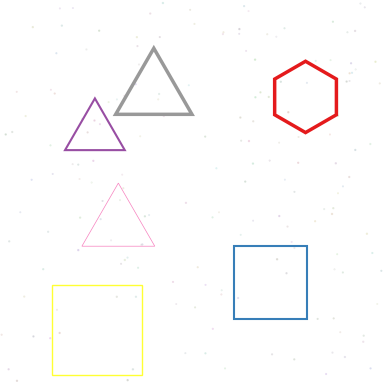[{"shape": "hexagon", "thickness": 2.5, "radius": 0.46, "center": [0.794, 0.748]}, {"shape": "square", "thickness": 1.5, "radius": 0.47, "center": [0.702, 0.266]}, {"shape": "triangle", "thickness": 1.5, "radius": 0.45, "center": [0.247, 0.655]}, {"shape": "square", "thickness": 1, "radius": 0.59, "center": [0.253, 0.143]}, {"shape": "triangle", "thickness": 0.5, "radius": 0.55, "center": [0.307, 0.415]}, {"shape": "triangle", "thickness": 2.5, "radius": 0.57, "center": [0.4, 0.76]}]